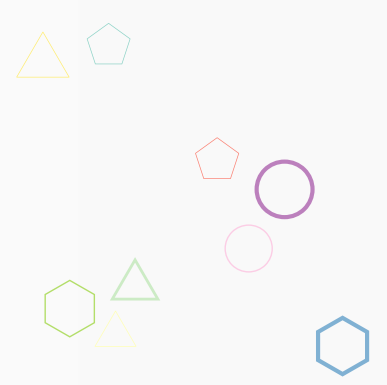[{"shape": "pentagon", "thickness": 0.5, "radius": 0.29, "center": [0.28, 0.881]}, {"shape": "triangle", "thickness": 0.5, "radius": 0.31, "center": [0.298, 0.131]}, {"shape": "pentagon", "thickness": 0.5, "radius": 0.29, "center": [0.56, 0.584]}, {"shape": "hexagon", "thickness": 3, "radius": 0.37, "center": [0.884, 0.101]}, {"shape": "hexagon", "thickness": 1, "radius": 0.37, "center": [0.18, 0.198]}, {"shape": "circle", "thickness": 1, "radius": 0.3, "center": [0.642, 0.355]}, {"shape": "circle", "thickness": 3, "radius": 0.36, "center": [0.734, 0.508]}, {"shape": "triangle", "thickness": 2, "radius": 0.34, "center": [0.349, 0.257]}, {"shape": "triangle", "thickness": 0.5, "radius": 0.39, "center": [0.111, 0.839]}]